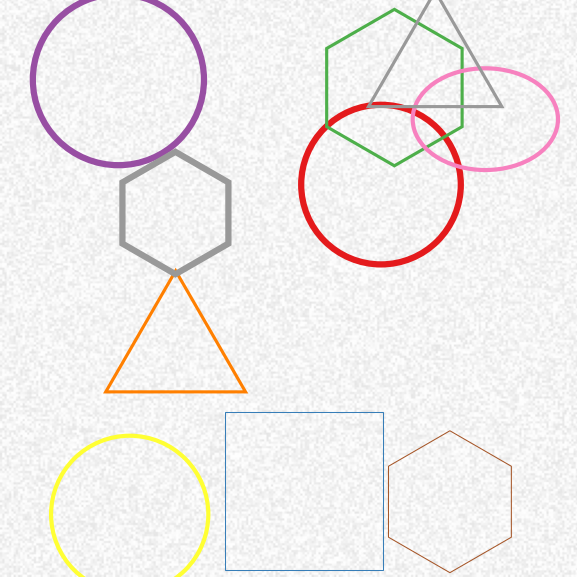[{"shape": "circle", "thickness": 3, "radius": 0.69, "center": [0.66, 0.68]}, {"shape": "square", "thickness": 0.5, "radius": 0.68, "center": [0.527, 0.149]}, {"shape": "hexagon", "thickness": 1.5, "radius": 0.68, "center": [0.683, 0.847]}, {"shape": "circle", "thickness": 3, "radius": 0.74, "center": [0.205, 0.861]}, {"shape": "triangle", "thickness": 1.5, "radius": 0.7, "center": [0.304, 0.39]}, {"shape": "circle", "thickness": 2, "radius": 0.68, "center": [0.225, 0.108]}, {"shape": "hexagon", "thickness": 0.5, "radius": 0.61, "center": [0.779, 0.13]}, {"shape": "oval", "thickness": 2, "radius": 0.63, "center": [0.84, 0.793]}, {"shape": "hexagon", "thickness": 3, "radius": 0.53, "center": [0.304, 0.63]}, {"shape": "triangle", "thickness": 1.5, "radius": 0.67, "center": [0.754, 0.881]}]